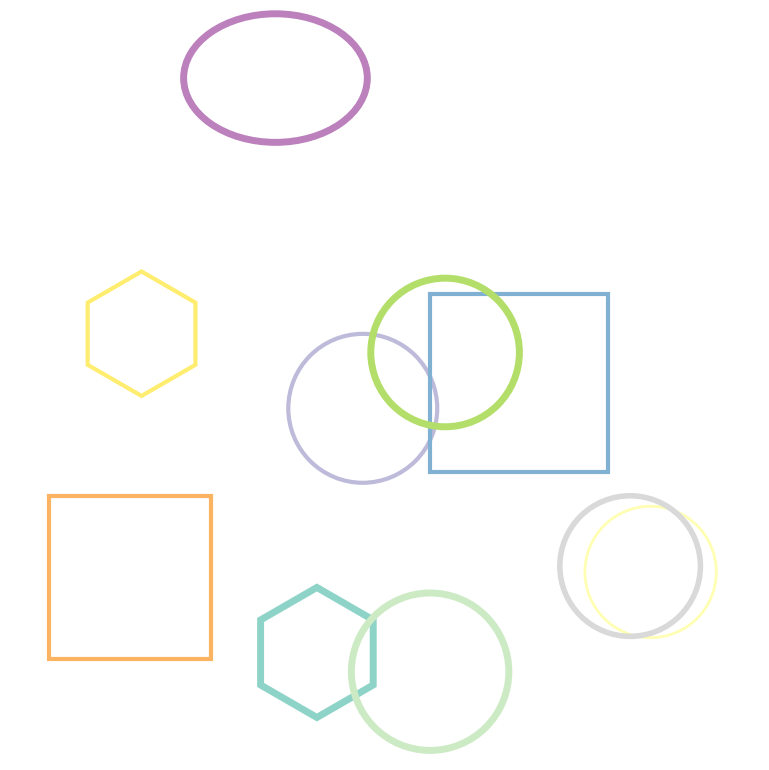[{"shape": "hexagon", "thickness": 2.5, "radius": 0.42, "center": [0.412, 0.153]}, {"shape": "circle", "thickness": 1, "radius": 0.43, "center": [0.845, 0.257]}, {"shape": "circle", "thickness": 1.5, "radius": 0.48, "center": [0.471, 0.47]}, {"shape": "square", "thickness": 1.5, "radius": 0.58, "center": [0.674, 0.503]}, {"shape": "square", "thickness": 1.5, "radius": 0.53, "center": [0.169, 0.25]}, {"shape": "circle", "thickness": 2.5, "radius": 0.48, "center": [0.578, 0.542]}, {"shape": "circle", "thickness": 2, "radius": 0.46, "center": [0.818, 0.265]}, {"shape": "oval", "thickness": 2.5, "radius": 0.6, "center": [0.358, 0.899]}, {"shape": "circle", "thickness": 2.5, "radius": 0.51, "center": [0.559, 0.128]}, {"shape": "hexagon", "thickness": 1.5, "radius": 0.4, "center": [0.184, 0.567]}]